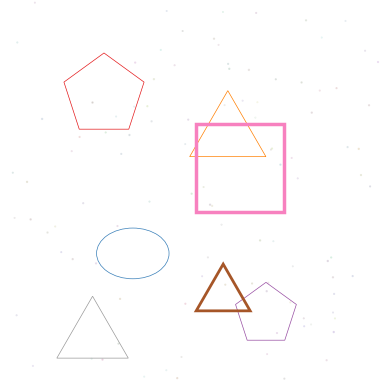[{"shape": "pentagon", "thickness": 0.5, "radius": 0.55, "center": [0.27, 0.753]}, {"shape": "oval", "thickness": 0.5, "radius": 0.47, "center": [0.345, 0.342]}, {"shape": "pentagon", "thickness": 0.5, "radius": 0.42, "center": [0.691, 0.184]}, {"shape": "triangle", "thickness": 0.5, "radius": 0.57, "center": [0.592, 0.65]}, {"shape": "triangle", "thickness": 2, "radius": 0.4, "center": [0.58, 0.233]}, {"shape": "square", "thickness": 2.5, "radius": 0.57, "center": [0.622, 0.564]}, {"shape": "triangle", "thickness": 0.5, "radius": 0.54, "center": [0.24, 0.123]}]